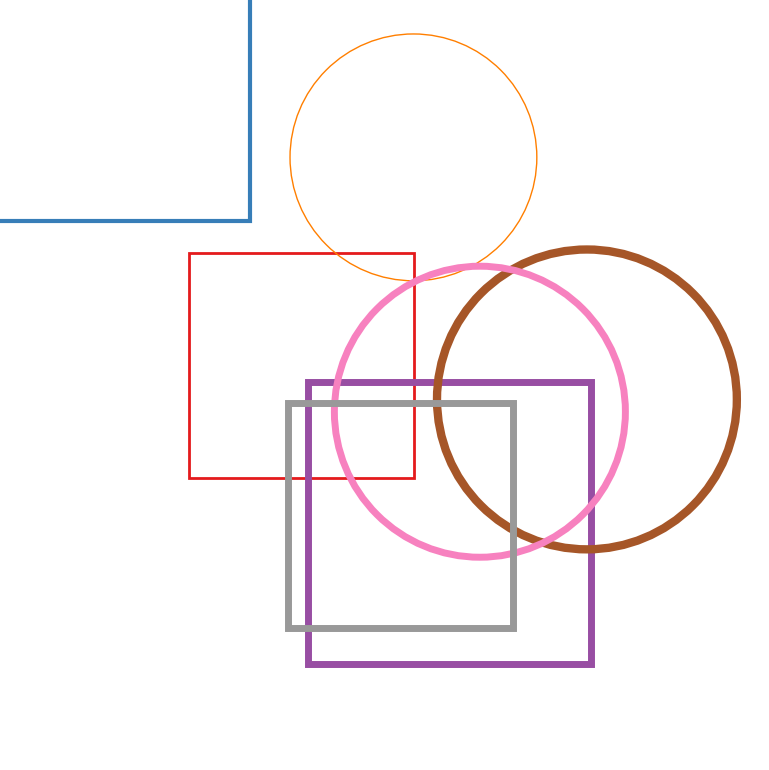[{"shape": "square", "thickness": 1, "radius": 0.73, "center": [0.391, 0.526]}, {"shape": "square", "thickness": 1.5, "radius": 0.83, "center": [0.159, 0.879]}, {"shape": "square", "thickness": 2.5, "radius": 0.92, "center": [0.583, 0.321]}, {"shape": "circle", "thickness": 0.5, "radius": 0.8, "center": [0.537, 0.796]}, {"shape": "circle", "thickness": 3, "radius": 0.97, "center": [0.762, 0.481]}, {"shape": "circle", "thickness": 2.5, "radius": 0.94, "center": [0.623, 0.465]}, {"shape": "square", "thickness": 2.5, "radius": 0.73, "center": [0.52, 0.331]}]